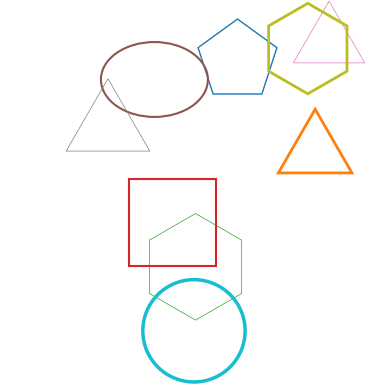[{"shape": "pentagon", "thickness": 1, "radius": 0.54, "center": [0.617, 0.843]}, {"shape": "triangle", "thickness": 2, "radius": 0.55, "center": [0.819, 0.606]}, {"shape": "hexagon", "thickness": 0.5, "radius": 0.69, "center": [0.508, 0.307]}, {"shape": "square", "thickness": 1.5, "radius": 0.57, "center": [0.449, 0.422]}, {"shape": "oval", "thickness": 1.5, "radius": 0.69, "center": [0.401, 0.794]}, {"shape": "triangle", "thickness": 0.5, "radius": 0.53, "center": [0.855, 0.89]}, {"shape": "triangle", "thickness": 0.5, "radius": 0.63, "center": [0.28, 0.67]}, {"shape": "hexagon", "thickness": 2, "radius": 0.59, "center": [0.799, 0.874]}, {"shape": "circle", "thickness": 2.5, "radius": 0.66, "center": [0.504, 0.141]}]